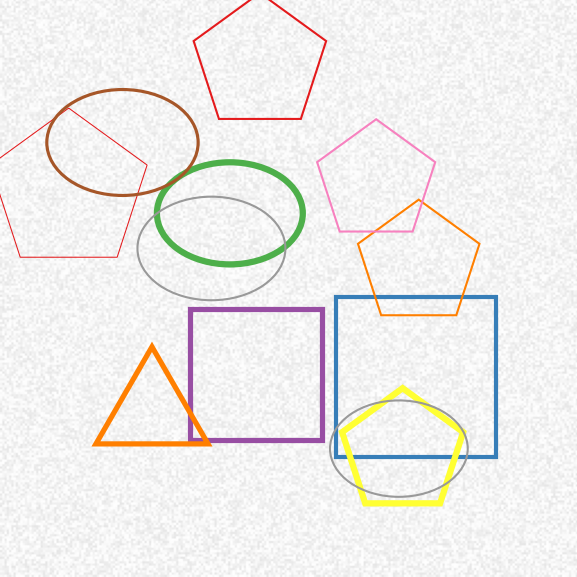[{"shape": "pentagon", "thickness": 1, "radius": 0.6, "center": [0.45, 0.891]}, {"shape": "pentagon", "thickness": 0.5, "radius": 0.71, "center": [0.119, 0.669]}, {"shape": "square", "thickness": 2, "radius": 0.69, "center": [0.721, 0.346]}, {"shape": "oval", "thickness": 3, "radius": 0.63, "center": [0.398, 0.63]}, {"shape": "square", "thickness": 2.5, "radius": 0.57, "center": [0.443, 0.351]}, {"shape": "triangle", "thickness": 2.5, "radius": 0.56, "center": [0.263, 0.287]}, {"shape": "pentagon", "thickness": 1, "radius": 0.55, "center": [0.725, 0.543]}, {"shape": "pentagon", "thickness": 3, "radius": 0.55, "center": [0.697, 0.217]}, {"shape": "oval", "thickness": 1.5, "radius": 0.66, "center": [0.212, 0.752]}, {"shape": "pentagon", "thickness": 1, "radius": 0.54, "center": [0.651, 0.685]}, {"shape": "oval", "thickness": 1, "radius": 0.64, "center": [0.366, 0.569]}, {"shape": "oval", "thickness": 1, "radius": 0.6, "center": [0.691, 0.222]}]